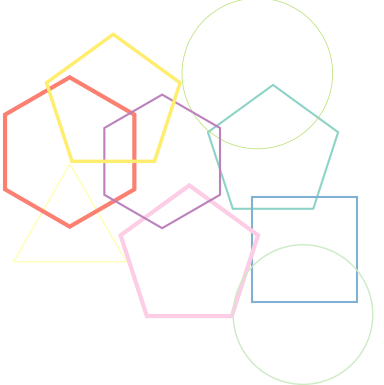[{"shape": "pentagon", "thickness": 1.5, "radius": 0.89, "center": [0.709, 0.602]}, {"shape": "triangle", "thickness": 1, "radius": 0.85, "center": [0.182, 0.405]}, {"shape": "hexagon", "thickness": 3, "radius": 0.97, "center": [0.181, 0.605]}, {"shape": "square", "thickness": 1.5, "radius": 0.68, "center": [0.79, 0.353]}, {"shape": "circle", "thickness": 0.5, "radius": 0.98, "center": [0.668, 0.809]}, {"shape": "pentagon", "thickness": 3, "radius": 0.94, "center": [0.492, 0.331]}, {"shape": "hexagon", "thickness": 1.5, "radius": 0.87, "center": [0.421, 0.581]}, {"shape": "circle", "thickness": 1, "radius": 0.91, "center": [0.787, 0.183]}, {"shape": "pentagon", "thickness": 2.5, "radius": 0.91, "center": [0.294, 0.729]}]